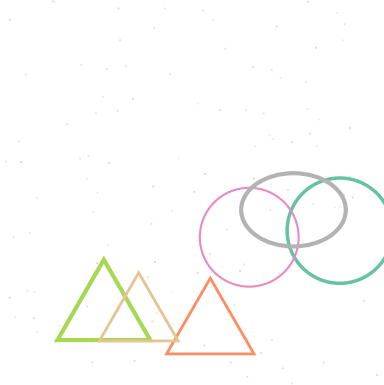[{"shape": "circle", "thickness": 2.5, "radius": 0.68, "center": [0.882, 0.401]}, {"shape": "triangle", "thickness": 2, "radius": 0.66, "center": [0.546, 0.146]}, {"shape": "circle", "thickness": 1.5, "radius": 0.64, "center": [0.647, 0.384]}, {"shape": "triangle", "thickness": 3, "radius": 0.7, "center": [0.27, 0.186]}, {"shape": "triangle", "thickness": 2, "radius": 0.59, "center": [0.36, 0.173]}, {"shape": "oval", "thickness": 3, "radius": 0.68, "center": [0.762, 0.455]}]